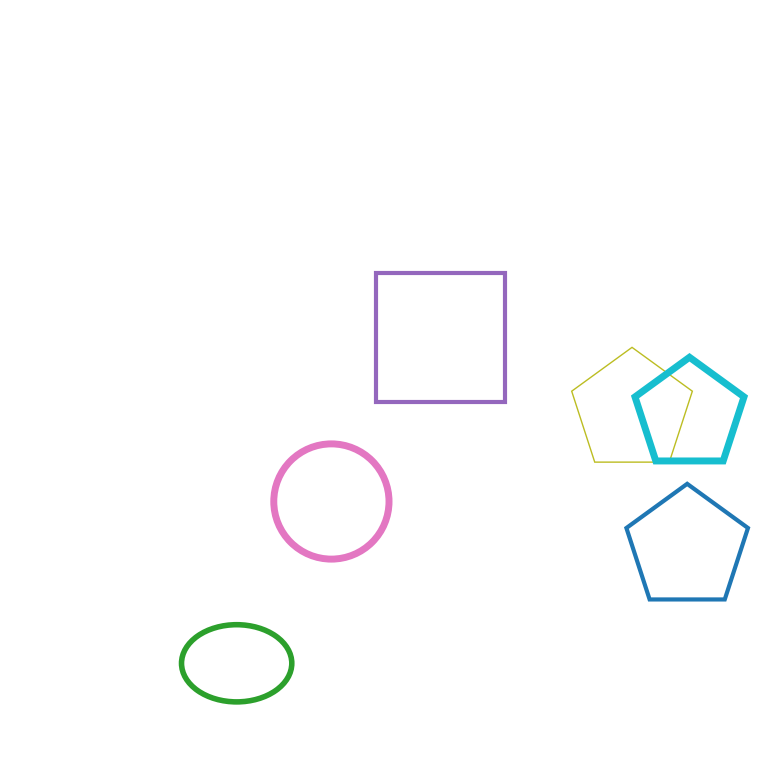[{"shape": "pentagon", "thickness": 1.5, "radius": 0.42, "center": [0.892, 0.289]}, {"shape": "oval", "thickness": 2, "radius": 0.36, "center": [0.307, 0.139]}, {"shape": "square", "thickness": 1.5, "radius": 0.42, "center": [0.572, 0.562]}, {"shape": "circle", "thickness": 2.5, "radius": 0.37, "center": [0.43, 0.349]}, {"shape": "pentagon", "thickness": 0.5, "radius": 0.41, "center": [0.821, 0.466]}, {"shape": "pentagon", "thickness": 2.5, "radius": 0.37, "center": [0.895, 0.462]}]